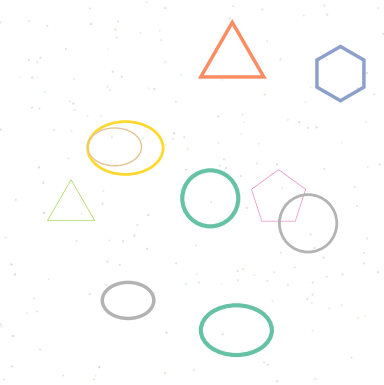[{"shape": "circle", "thickness": 3, "radius": 0.36, "center": [0.546, 0.485]}, {"shape": "oval", "thickness": 3, "radius": 0.46, "center": [0.614, 0.142]}, {"shape": "triangle", "thickness": 2.5, "radius": 0.47, "center": [0.603, 0.847]}, {"shape": "hexagon", "thickness": 2.5, "radius": 0.35, "center": [0.884, 0.809]}, {"shape": "pentagon", "thickness": 0.5, "radius": 0.37, "center": [0.723, 0.485]}, {"shape": "triangle", "thickness": 0.5, "radius": 0.35, "center": [0.185, 0.462]}, {"shape": "oval", "thickness": 2, "radius": 0.49, "center": [0.326, 0.616]}, {"shape": "oval", "thickness": 1, "radius": 0.35, "center": [0.298, 0.618]}, {"shape": "circle", "thickness": 2, "radius": 0.37, "center": [0.8, 0.42]}, {"shape": "oval", "thickness": 2.5, "radius": 0.33, "center": [0.333, 0.22]}]